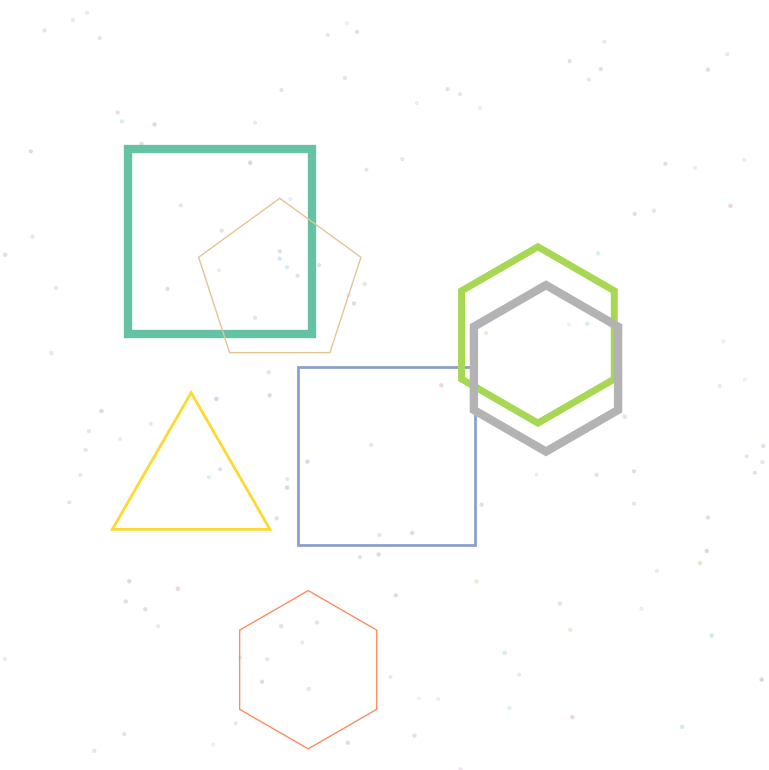[{"shape": "square", "thickness": 3, "radius": 0.6, "center": [0.285, 0.686]}, {"shape": "hexagon", "thickness": 0.5, "radius": 0.51, "center": [0.4, 0.13]}, {"shape": "square", "thickness": 1, "radius": 0.58, "center": [0.502, 0.408]}, {"shape": "hexagon", "thickness": 2.5, "radius": 0.57, "center": [0.699, 0.565]}, {"shape": "triangle", "thickness": 1, "radius": 0.59, "center": [0.248, 0.372]}, {"shape": "pentagon", "thickness": 0.5, "radius": 0.55, "center": [0.363, 0.632]}, {"shape": "hexagon", "thickness": 3, "radius": 0.54, "center": [0.709, 0.522]}]